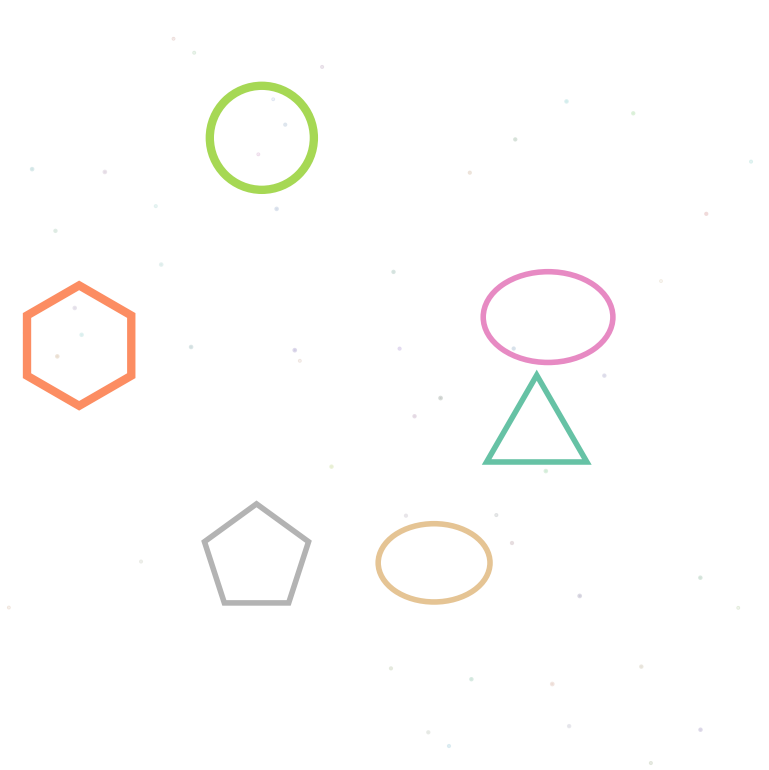[{"shape": "triangle", "thickness": 2, "radius": 0.38, "center": [0.697, 0.438]}, {"shape": "hexagon", "thickness": 3, "radius": 0.39, "center": [0.103, 0.551]}, {"shape": "oval", "thickness": 2, "radius": 0.42, "center": [0.712, 0.588]}, {"shape": "circle", "thickness": 3, "radius": 0.34, "center": [0.34, 0.821]}, {"shape": "oval", "thickness": 2, "radius": 0.36, "center": [0.564, 0.269]}, {"shape": "pentagon", "thickness": 2, "radius": 0.36, "center": [0.333, 0.275]}]